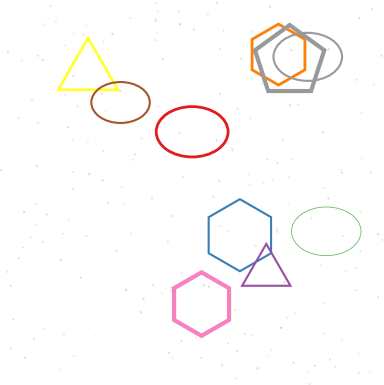[{"shape": "oval", "thickness": 2, "radius": 0.47, "center": [0.499, 0.658]}, {"shape": "hexagon", "thickness": 1.5, "radius": 0.47, "center": [0.623, 0.389]}, {"shape": "oval", "thickness": 0.5, "radius": 0.45, "center": [0.847, 0.399]}, {"shape": "triangle", "thickness": 1.5, "radius": 0.36, "center": [0.692, 0.294]}, {"shape": "hexagon", "thickness": 2, "radius": 0.4, "center": [0.723, 0.858]}, {"shape": "triangle", "thickness": 2, "radius": 0.45, "center": [0.229, 0.812]}, {"shape": "oval", "thickness": 1.5, "radius": 0.38, "center": [0.313, 0.734]}, {"shape": "hexagon", "thickness": 3, "radius": 0.41, "center": [0.524, 0.21]}, {"shape": "pentagon", "thickness": 3, "radius": 0.47, "center": [0.752, 0.84]}, {"shape": "oval", "thickness": 1.5, "radius": 0.45, "center": [0.799, 0.852]}]